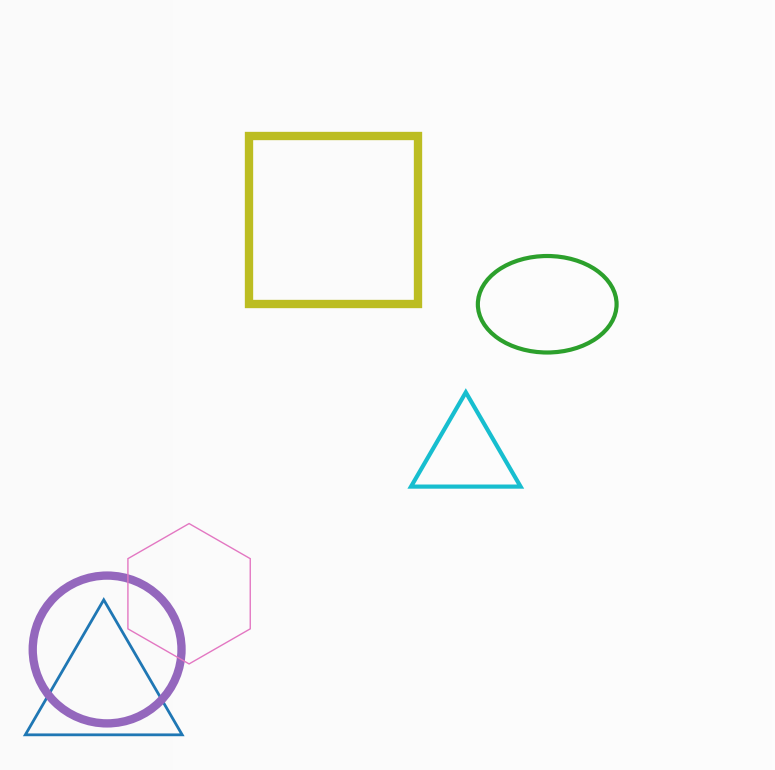[{"shape": "triangle", "thickness": 1, "radius": 0.58, "center": [0.134, 0.104]}, {"shape": "oval", "thickness": 1.5, "radius": 0.45, "center": [0.706, 0.605]}, {"shape": "circle", "thickness": 3, "radius": 0.48, "center": [0.138, 0.157]}, {"shape": "hexagon", "thickness": 0.5, "radius": 0.46, "center": [0.244, 0.229]}, {"shape": "square", "thickness": 3, "radius": 0.54, "center": [0.431, 0.715]}, {"shape": "triangle", "thickness": 1.5, "radius": 0.41, "center": [0.601, 0.409]}]